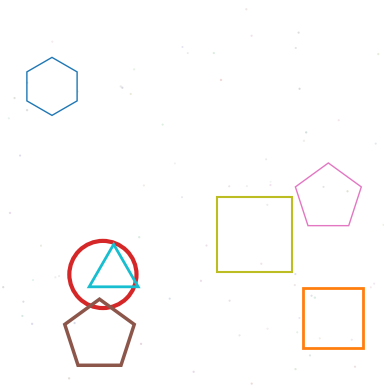[{"shape": "hexagon", "thickness": 1, "radius": 0.38, "center": [0.135, 0.776]}, {"shape": "square", "thickness": 2, "radius": 0.39, "center": [0.865, 0.175]}, {"shape": "circle", "thickness": 3, "radius": 0.44, "center": [0.267, 0.287]}, {"shape": "pentagon", "thickness": 2.5, "radius": 0.47, "center": [0.258, 0.128]}, {"shape": "pentagon", "thickness": 1, "radius": 0.45, "center": [0.853, 0.487]}, {"shape": "square", "thickness": 1.5, "radius": 0.49, "center": [0.662, 0.39]}, {"shape": "triangle", "thickness": 2, "radius": 0.37, "center": [0.295, 0.292]}]